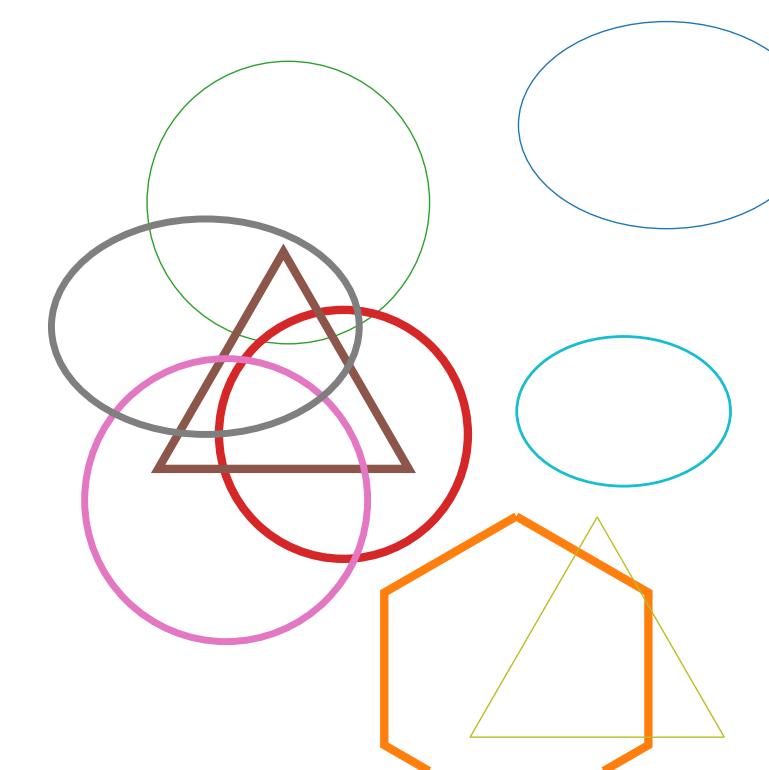[{"shape": "oval", "thickness": 0.5, "radius": 0.96, "center": [0.865, 0.837]}, {"shape": "hexagon", "thickness": 3, "radius": 0.99, "center": [0.671, 0.131]}, {"shape": "circle", "thickness": 0.5, "radius": 0.92, "center": [0.374, 0.737]}, {"shape": "circle", "thickness": 3, "radius": 0.81, "center": [0.446, 0.436]}, {"shape": "triangle", "thickness": 3, "radius": 0.94, "center": [0.368, 0.485]}, {"shape": "circle", "thickness": 2.5, "radius": 0.92, "center": [0.294, 0.35]}, {"shape": "oval", "thickness": 2.5, "radius": 1.0, "center": [0.267, 0.576]}, {"shape": "triangle", "thickness": 0.5, "radius": 0.95, "center": [0.776, 0.138]}, {"shape": "oval", "thickness": 1, "radius": 0.69, "center": [0.81, 0.466]}]